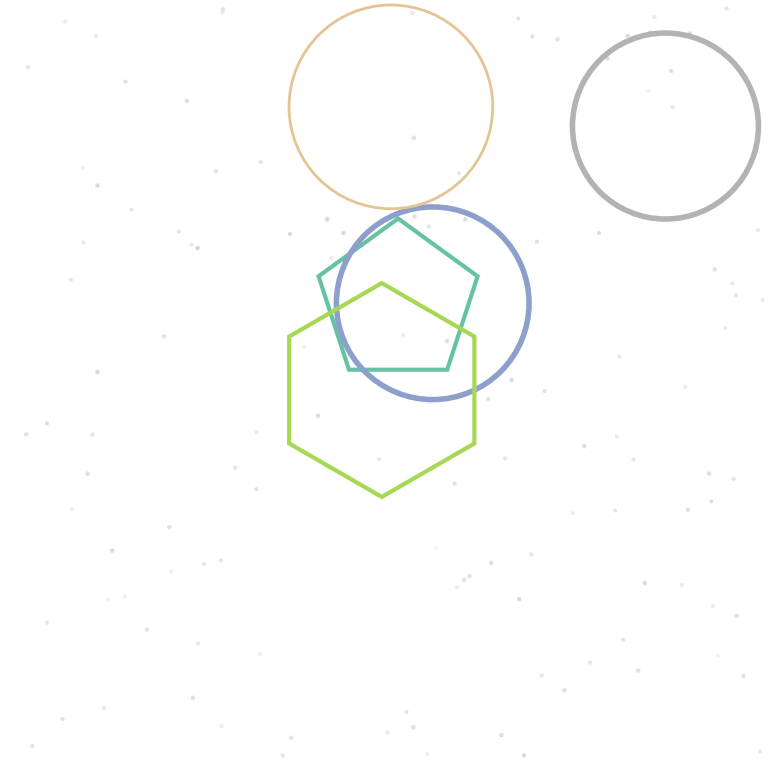[{"shape": "pentagon", "thickness": 1.5, "radius": 0.54, "center": [0.517, 0.608]}, {"shape": "circle", "thickness": 2, "radius": 0.63, "center": [0.562, 0.606]}, {"shape": "hexagon", "thickness": 1.5, "radius": 0.69, "center": [0.496, 0.493]}, {"shape": "circle", "thickness": 1, "radius": 0.66, "center": [0.508, 0.861]}, {"shape": "circle", "thickness": 2, "radius": 0.6, "center": [0.864, 0.836]}]